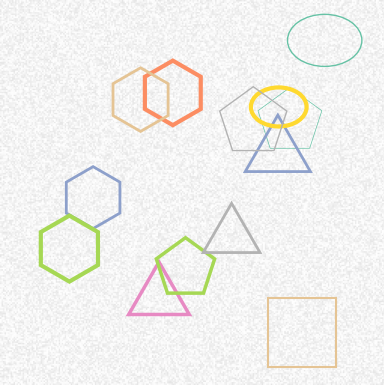[{"shape": "pentagon", "thickness": 0.5, "radius": 0.44, "center": [0.753, 0.685]}, {"shape": "oval", "thickness": 1, "radius": 0.48, "center": [0.843, 0.895]}, {"shape": "hexagon", "thickness": 3, "radius": 0.42, "center": [0.449, 0.759]}, {"shape": "hexagon", "thickness": 2, "radius": 0.4, "center": [0.242, 0.487]}, {"shape": "triangle", "thickness": 2, "radius": 0.49, "center": [0.722, 0.603]}, {"shape": "triangle", "thickness": 2.5, "radius": 0.45, "center": [0.413, 0.229]}, {"shape": "hexagon", "thickness": 3, "radius": 0.43, "center": [0.18, 0.354]}, {"shape": "pentagon", "thickness": 2.5, "radius": 0.4, "center": [0.482, 0.303]}, {"shape": "oval", "thickness": 3, "radius": 0.36, "center": [0.724, 0.722]}, {"shape": "square", "thickness": 1.5, "radius": 0.45, "center": [0.785, 0.136]}, {"shape": "hexagon", "thickness": 2, "radius": 0.41, "center": [0.365, 0.741]}, {"shape": "triangle", "thickness": 2, "radius": 0.43, "center": [0.602, 0.387]}, {"shape": "pentagon", "thickness": 1, "radius": 0.46, "center": [0.658, 0.683]}]